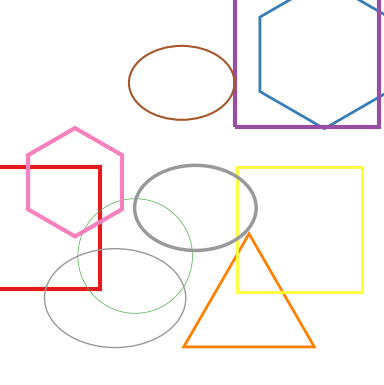[{"shape": "square", "thickness": 3, "radius": 0.79, "center": [0.101, 0.408]}, {"shape": "hexagon", "thickness": 2, "radius": 0.97, "center": [0.842, 0.859]}, {"shape": "circle", "thickness": 0.5, "radius": 0.74, "center": [0.351, 0.335]}, {"shape": "square", "thickness": 3, "radius": 0.94, "center": [0.797, 0.856]}, {"shape": "triangle", "thickness": 2, "radius": 0.98, "center": [0.647, 0.197]}, {"shape": "square", "thickness": 2, "radius": 0.81, "center": [0.779, 0.403]}, {"shape": "oval", "thickness": 1.5, "radius": 0.69, "center": [0.472, 0.785]}, {"shape": "hexagon", "thickness": 3, "radius": 0.7, "center": [0.195, 0.527]}, {"shape": "oval", "thickness": 2.5, "radius": 0.79, "center": [0.508, 0.46]}, {"shape": "oval", "thickness": 1, "radius": 0.92, "center": [0.299, 0.226]}]